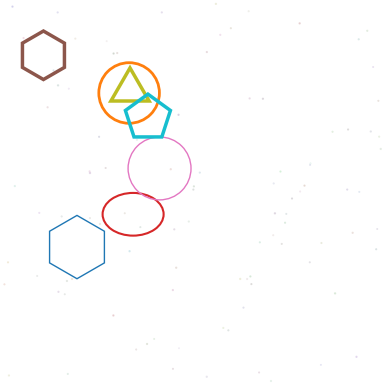[{"shape": "hexagon", "thickness": 1, "radius": 0.41, "center": [0.2, 0.358]}, {"shape": "circle", "thickness": 2, "radius": 0.39, "center": [0.335, 0.758]}, {"shape": "oval", "thickness": 1.5, "radius": 0.4, "center": [0.346, 0.443]}, {"shape": "hexagon", "thickness": 2.5, "radius": 0.31, "center": [0.113, 0.856]}, {"shape": "circle", "thickness": 1, "radius": 0.41, "center": [0.414, 0.563]}, {"shape": "triangle", "thickness": 2.5, "radius": 0.29, "center": [0.338, 0.766]}, {"shape": "pentagon", "thickness": 2.5, "radius": 0.31, "center": [0.384, 0.694]}]